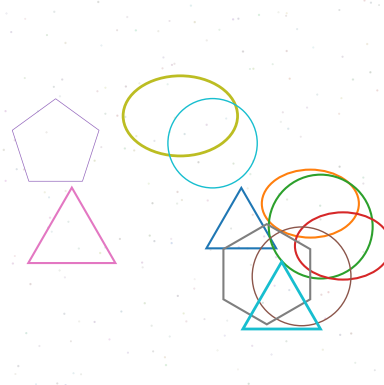[{"shape": "triangle", "thickness": 1.5, "radius": 0.52, "center": [0.627, 0.407]}, {"shape": "oval", "thickness": 1.5, "radius": 0.63, "center": [0.806, 0.471]}, {"shape": "circle", "thickness": 1.5, "radius": 0.67, "center": [0.833, 0.411]}, {"shape": "oval", "thickness": 1.5, "radius": 0.62, "center": [0.891, 0.361]}, {"shape": "pentagon", "thickness": 0.5, "radius": 0.59, "center": [0.145, 0.625]}, {"shape": "circle", "thickness": 1, "radius": 0.64, "center": [0.783, 0.282]}, {"shape": "triangle", "thickness": 1.5, "radius": 0.65, "center": [0.187, 0.382]}, {"shape": "hexagon", "thickness": 1.5, "radius": 0.65, "center": [0.693, 0.288]}, {"shape": "oval", "thickness": 2, "radius": 0.74, "center": [0.468, 0.699]}, {"shape": "circle", "thickness": 1, "radius": 0.58, "center": [0.552, 0.628]}, {"shape": "triangle", "thickness": 2, "radius": 0.58, "center": [0.732, 0.204]}]